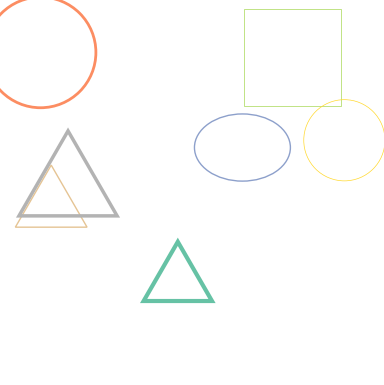[{"shape": "triangle", "thickness": 3, "radius": 0.51, "center": [0.462, 0.269]}, {"shape": "circle", "thickness": 2, "radius": 0.72, "center": [0.105, 0.864]}, {"shape": "oval", "thickness": 1, "radius": 0.62, "center": [0.63, 0.617]}, {"shape": "square", "thickness": 0.5, "radius": 0.63, "center": [0.759, 0.85]}, {"shape": "circle", "thickness": 0.5, "radius": 0.53, "center": [0.894, 0.636]}, {"shape": "triangle", "thickness": 1, "radius": 0.54, "center": [0.133, 0.464]}, {"shape": "triangle", "thickness": 2.5, "radius": 0.74, "center": [0.177, 0.513]}]